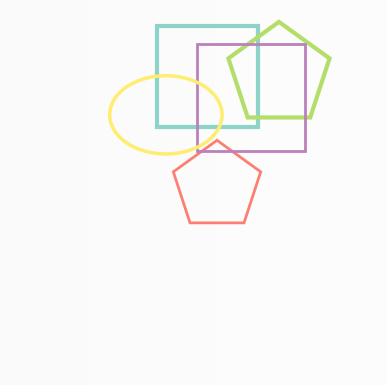[{"shape": "square", "thickness": 3, "radius": 0.65, "center": [0.535, 0.801]}, {"shape": "pentagon", "thickness": 2, "radius": 0.59, "center": [0.56, 0.517]}, {"shape": "pentagon", "thickness": 3, "radius": 0.69, "center": [0.72, 0.806]}, {"shape": "square", "thickness": 2, "radius": 0.69, "center": [0.647, 0.746]}, {"shape": "oval", "thickness": 2.5, "radius": 0.73, "center": [0.428, 0.702]}]